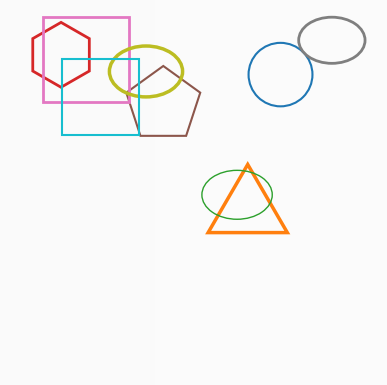[{"shape": "circle", "thickness": 1.5, "radius": 0.41, "center": [0.724, 0.806]}, {"shape": "triangle", "thickness": 2.5, "radius": 0.59, "center": [0.639, 0.455]}, {"shape": "oval", "thickness": 1, "radius": 0.45, "center": [0.612, 0.494]}, {"shape": "hexagon", "thickness": 2, "radius": 0.42, "center": [0.158, 0.858]}, {"shape": "pentagon", "thickness": 1.5, "radius": 0.5, "center": [0.421, 0.728]}, {"shape": "square", "thickness": 2, "radius": 0.55, "center": [0.222, 0.846]}, {"shape": "oval", "thickness": 2, "radius": 0.43, "center": [0.856, 0.895]}, {"shape": "oval", "thickness": 2.5, "radius": 0.47, "center": [0.377, 0.814]}, {"shape": "square", "thickness": 1.5, "radius": 0.49, "center": [0.259, 0.748]}]